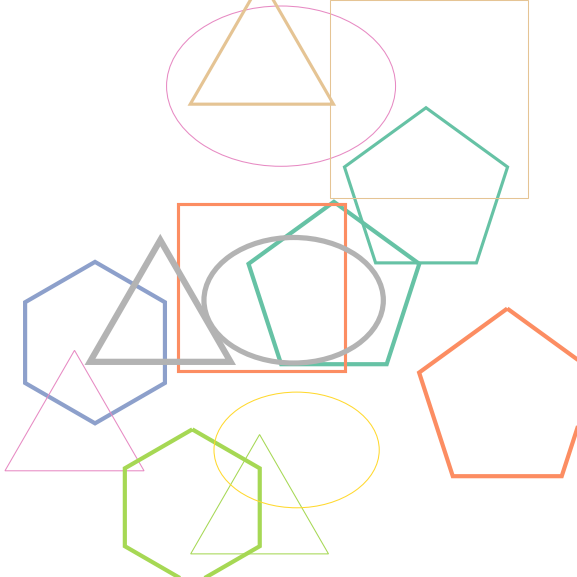[{"shape": "pentagon", "thickness": 1.5, "radius": 0.74, "center": [0.738, 0.664]}, {"shape": "pentagon", "thickness": 2, "radius": 0.78, "center": [0.578, 0.494]}, {"shape": "square", "thickness": 1.5, "radius": 0.72, "center": [0.453, 0.501]}, {"shape": "pentagon", "thickness": 2, "radius": 0.8, "center": [0.878, 0.304]}, {"shape": "hexagon", "thickness": 2, "radius": 0.7, "center": [0.165, 0.406]}, {"shape": "oval", "thickness": 0.5, "radius": 0.99, "center": [0.487, 0.85]}, {"shape": "triangle", "thickness": 0.5, "radius": 0.7, "center": [0.129, 0.253]}, {"shape": "triangle", "thickness": 0.5, "radius": 0.69, "center": [0.45, 0.109]}, {"shape": "hexagon", "thickness": 2, "radius": 0.67, "center": [0.333, 0.121]}, {"shape": "oval", "thickness": 0.5, "radius": 0.72, "center": [0.514, 0.22]}, {"shape": "triangle", "thickness": 1.5, "radius": 0.72, "center": [0.453, 0.89]}, {"shape": "square", "thickness": 0.5, "radius": 0.86, "center": [0.743, 0.828]}, {"shape": "triangle", "thickness": 3, "radius": 0.7, "center": [0.278, 0.443]}, {"shape": "oval", "thickness": 2.5, "radius": 0.78, "center": [0.508, 0.479]}]